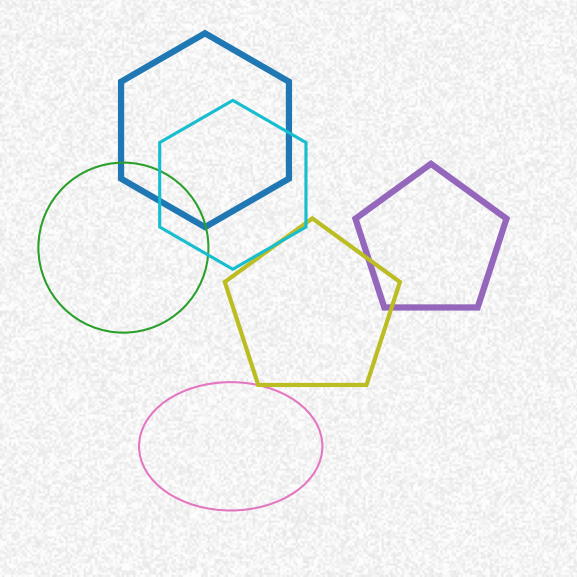[{"shape": "hexagon", "thickness": 3, "radius": 0.84, "center": [0.355, 0.774]}, {"shape": "circle", "thickness": 1, "radius": 0.74, "center": [0.214, 0.57]}, {"shape": "pentagon", "thickness": 3, "radius": 0.69, "center": [0.746, 0.578]}, {"shape": "oval", "thickness": 1, "radius": 0.79, "center": [0.4, 0.226]}, {"shape": "pentagon", "thickness": 2, "radius": 0.8, "center": [0.541, 0.462]}, {"shape": "hexagon", "thickness": 1.5, "radius": 0.73, "center": [0.403, 0.679]}]